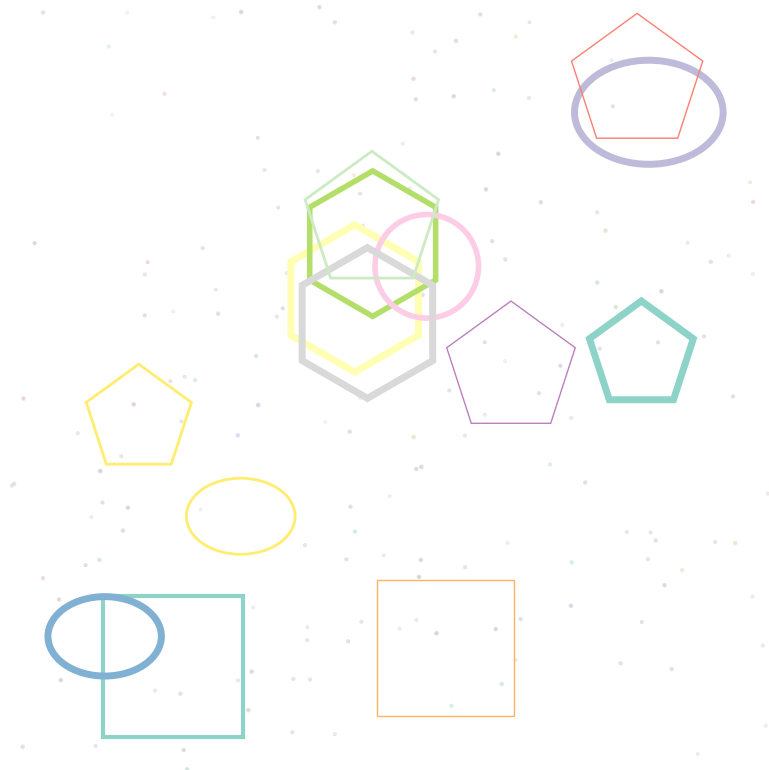[{"shape": "pentagon", "thickness": 2.5, "radius": 0.35, "center": [0.833, 0.538]}, {"shape": "square", "thickness": 1.5, "radius": 0.46, "center": [0.225, 0.134]}, {"shape": "hexagon", "thickness": 2.5, "radius": 0.48, "center": [0.461, 0.612]}, {"shape": "oval", "thickness": 2.5, "radius": 0.48, "center": [0.843, 0.854]}, {"shape": "pentagon", "thickness": 0.5, "radius": 0.45, "center": [0.827, 0.893]}, {"shape": "oval", "thickness": 2.5, "radius": 0.37, "center": [0.136, 0.174]}, {"shape": "square", "thickness": 0.5, "radius": 0.44, "center": [0.579, 0.158]}, {"shape": "hexagon", "thickness": 2, "radius": 0.47, "center": [0.484, 0.684]}, {"shape": "circle", "thickness": 2, "radius": 0.34, "center": [0.554, 0.654]}, {"shape": "hexagon", "thickness": 2.5, "radius": 0.49, "center": [0.477, 0.581]}, {"shape": "pentagon", "thickness": 0.5, "radius": 0.44, "center": [0.664, 0.521]}, {"shape": "pentagon", "thickness": 1, "radius": 0.46, "center": [0.483, 0.713]}, {"shape": "oval", "thickness": 1, "radius": 0.35, "center": [0.313, 0.33]}, {"shape": "pentagon", "thickness": 1, "radius": 0.36, "center": [0.18, 0.455]}]